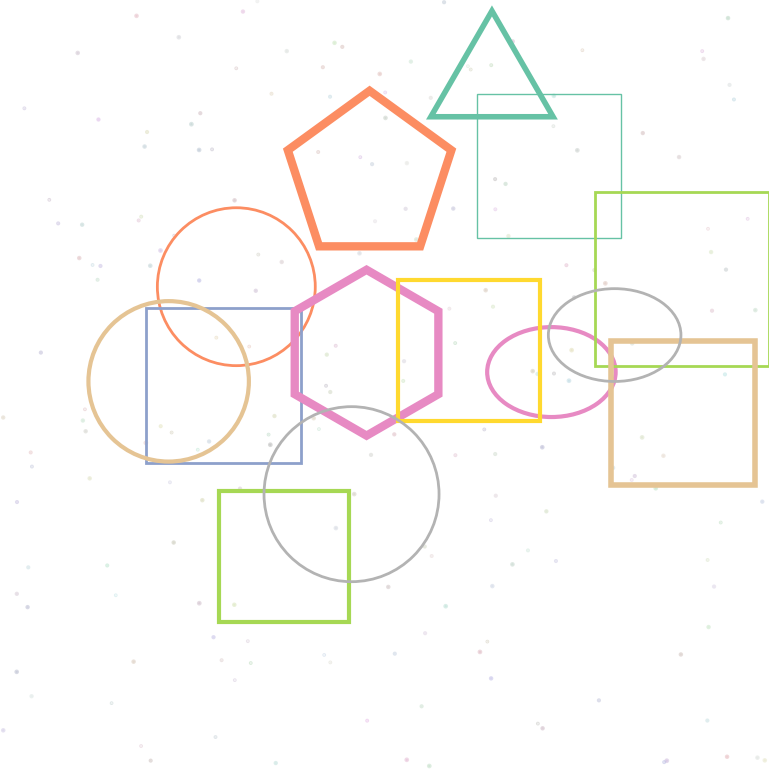[{"shape": "triangle", "thickness": 2, "radius": 0.46, "center": [0.639, 0.894]}, {"shape": "square", "thickness": 0.5, "radius": 0.47, "center": [0.713, 0.784]}, {"shape": "pentagon", "thickness": 3, "radius": 0.56, "center": [0.48, 0.77]}, {"shape": "circle", "thickness": 1, "radius": 0.51, "center": [0.307, 0.628]}, {"shape": "square", "thickness": 1, "radius": 0.5, "center": [0.29, 0.5]}, {"shape": "oval", "thickness": 1.5, "radius": 0.42, "center": [0.716, 0.517]}, {"shape": "hexagon", "thickness": 3, "radius": 0.54, "center": [0.476, 0.542]}, {"shape": "square", "thickness": 1, "radius": 0.57, "center": [0.886, 0.638]}, {"shape": "square", "thickness": 1.5, "radius": 0.42, "center": [0.369, 0.277]}, {"shape": "square", "thickness": 1.5, "radius": 0.46, "center": [0.609, 0.545]}, {"shape": "circle", "thickness": 1.5, "radius": 0.52, "center": [0.219, 0.505]}, {"shape": "square", "thickness": 2, "radius": 0.47, "center": [0.887, 0.464]}, {"shape": "oval", "thickness": 1, "radius": 0.43, "center": [0.798, 0.565]}, {"shape": "circle", "thickness": 1, "radius": 0.57, "center": [0.457, 0.358]}]